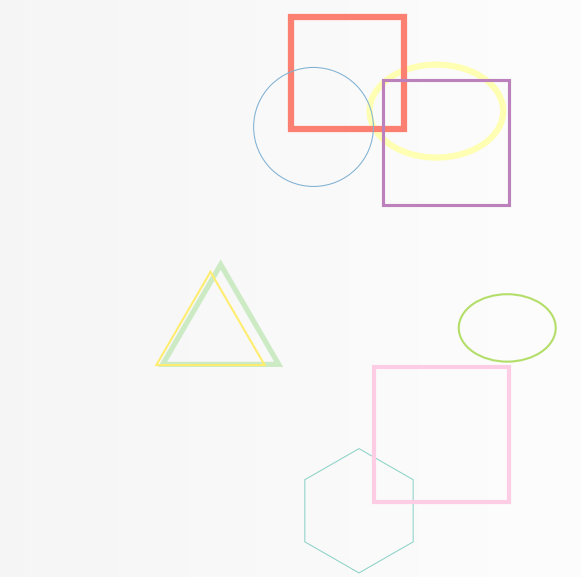[{"shape": "hexagon", "thickness": 0.5, "radius": 0.54, "center": [0.618, 0.115]}, {"shape": "oval", "thickness": 3, "radius": 0.57, "center": [0.751, 0.807]}, {"shape": "square", "thickness": 3, "radius": 0.49, "center": [0.598, 0.873]}, {"shape": "circle", "thickness": 0.5, "radius": 0.52, "center": [0.539, 0.779]}, {"shape": "oval", "thickness": 1, "radius": 0.42, "center": [0.873, 0.431]}, {"shape": "square", "thickness": 2, "radius": 0.58, "center": [0.76, 0.246]}, {"shape": "square", "thickness": 1.5, "radius": 0.54, "center": [0.767, 0.752]}, {"shape": "triangle", "thickness": 2.5, "radius": 0.58, "center": [0.38, 0.426]}, {"shape": "triangle", "thickness": 1, "radius": 0.54, "center": [0.362, 0.421]}]